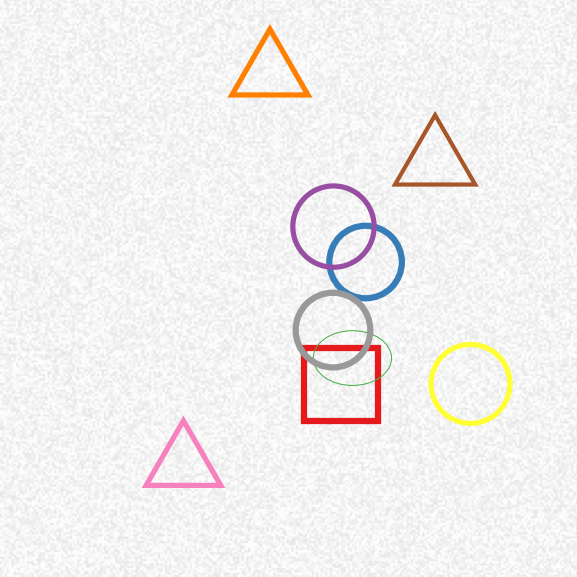[{"shape": "square", "thickness": 3, "radius": 0.32, "center": [0.59, 0.333]}, {"shape": "circle", "thickness": 3, "radius": 0.31, "center": [0.633, 0.545]}, {"shape": "oval", "thickness": 0.5, "radius": 0.34, "center": [0.61, 0.379]}, {"shape": "circle", "thickness": 2.5, "radius": 0.35, "center": [0.577, 0.607]}, {"shape": "triangle", "thickness": 2.5, "radius": 0.38, "center": [0.467, 0.873]}, {"shape": "circle", "thickness": 2.5, "radius": 0.34, "center": [0.815, 0.334]}, {"shape": "triangle", "thickness": 2, "radius": 0.4, "center": [0.753, 0.72]}, {"shape": "triangle", "thickness": 2.5, "radius": 0.37, "center": [0.318, 0.196]}, {"shape": "circle", "thickness": 3, "radius": 0.32, "center": [0.577, 0.428]}]